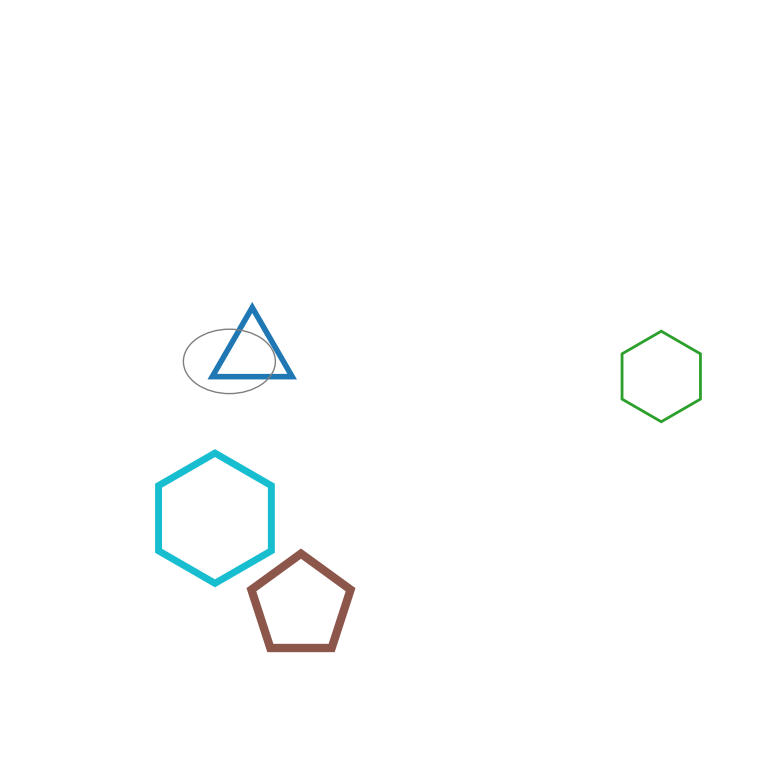[{"shape": "triangle", "thickness": 2, "radius": 0.3, "center": [0.328, 0.541]}, {"shape": "hexagon", "thickness": 1, "radius": 0.29, "center": [0.859, 0.511]}, {"shape": "pentagon", "thickness": 3, "radius": 0.34, "center": [0.391, 0.213]}, {"shape": "oval", "thickness": 0.5, "radius": 0.3, "center": [0.298, 0.531]}, {"shape": "hexagon", "thickness": 2.5, "radius": 0.42, "center": [0.279, 0.327]}]